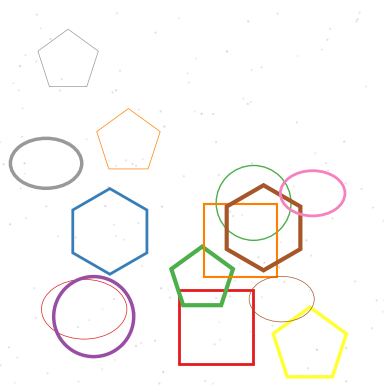[{"shape": "square", "thickness": 2, "radius": 0.48, "center": [0.561, 0.151]}, {"shape": "oval", "thickness": 0.5, "radius": 0.55, "center": [0.219, 0.197]}, {"shape": "hexagon", "thickness": 2, "radius": 0.56, "center": [0.285, 0.399]}, {"shape": "pentagon", "thickness": 3, "radius": 0.42, "center": [0.525, 0.275]}, {"shape": "circle", "thickness": 1, "radius": 0.49, "center": [0.659, 0.473]}, {"shape": "circle", "thickness": 2.5, "radius": 0.52, "center": [0.243, 0.178]}, {"shape": "square", "thickness": 1.5, "radius": 0.48, "center": [0.625, 0.375]}, {"shape": "pentagon", "thickness": 0.5, "radius": 0.43, "center": [0.334, 0.631]}, {"shape": "pentagon", "thickness": 2.5, "radius": 0.5, "center": [0.805, 0.102]}, {"shape": "hexagon", "thickness": 3, "radius": 0.55, "center": [0.685, 0.408]}, {"shape": "oval", "thickness": 0.5, "radius": 0.42, "center": [0.732, 0.223]}, {"shape": "oval", "thickness": 2, "radius": 0.42, "center": [0.812, 0.498]}, {"shape": "pentagon", "thickness": 0.5, "radius": 0.41, "center": [0.177, 0.842]}, {"shape": "oval", "thickness": 2.5, "radius": 0.46, "center": [0.12, 0.576]}]